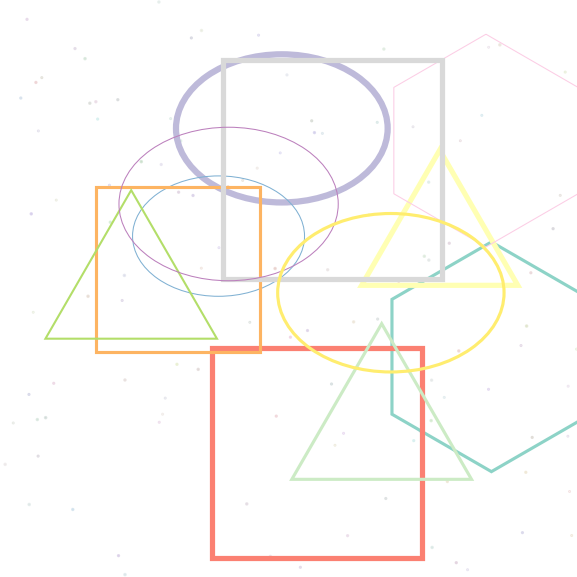[{"shape": "hexagon", "thickness": 1.5, "radius": 0.99, "center": [0.851, 0.381]}, {"shape": "triangle", "thickness": 2.5, "radius": 0.78, "center": [0.761, 0.583]}, {"shape": "oval", "thickness": 3, "radius": 0.92, "center": [0.488, 0.777]}, {"shape": "square", "thickness": 2.5, "radius": 0.91, "center": [0.549, 0.215]}, {"shape": "oval", "thickness": 0.5, "radius": 0.74, "center": [0.378, 0.59]}, {"shape": "square", "thickness": 1.5, "radius": 0.71, "center": [0.309, 0.533]}, {"shape": "triangle", "thickness": 1, "radius": 0.86, "center": [0.227, 0.498]}, {"shape": "hexagon", "thickness": 0.5, "radius": 0.92, "center": [0.841, 0.756]}, {"shape": "square", "thickness": 2.5, "radius": 0.95, "center": [0.576, 0.706]}, {"shape": "oval", "thickness": 0.5, "radius": 0.95, "center": [0.396, 0.646]}, {"shape": "triangle", "thickness": 1.5, "radius": 0.9, "center": [0.661, 0.259]}, {"shape": "oval", "thickness": 1.5, "radius": 0.98, "center": [0.677, 0.492]}]